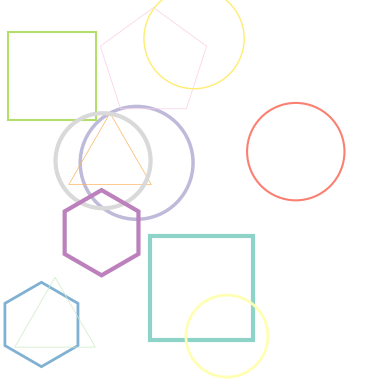[{"shape": "square", "thickness": 3, "radius": 0.67, "center": [0.522, 0.252]}, {"shape": "circle", "thickness": 2, "radius": 0.53, "center": [0.589, 0.127]}, {"shape": "circle", "thickness": 2.5, "radius": 0.73, "center": [0.355, 0.577]}, {"shape": "circle", "thickness": 1.5, "radius": 0.63, "center": [0.768, 0.606]}, {"shape": "hexagon", "thickness": 2, "radius": 0.55, "center": [0.108, 0.157]}, {"shape": "triangle", "thickness": 0.5, "radius": 0.62, "center": [0.286, 0.582]}, {"shape": "square", "thickness": 1.5, "radius": 0.57, "center": [0.135, 0.803]}, {"shape": "pentagon", "thickness": 0.5, "radius": 0.73, "center": [0.399, 0.835]}, {"shape": "circle", "thickness": 3, "radius": 0.62, "center": [0.268, 0.583]}, {"shape": "hexagon", "thickness": 3, "radius": 0.55, "center": [0.264, 0.396]}, {"shape": "triangle", "thickness": 0.5, "radius": 0.6, "center": [0.143, 0.159]}, {"shape": "circle", "thickness": 1, "radius": 0.65, "center": [0.504, 0.9]}]